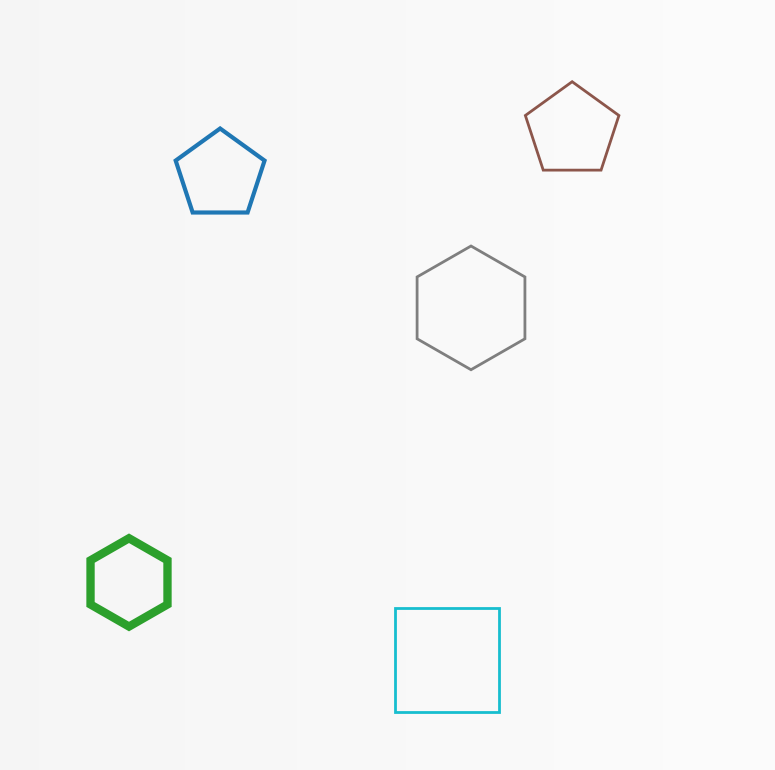[{"shape": "pentagon", "thickness": 1.5, "radius": 0.3, "center": [0.284, 0.773]}, {"shape": "hexagon", "thickness": 3, "radius": 0.29, "center": [0.166, 0.244]}, {"shape": "pentagon", "thickness": 1, "radius": 0.32, "center": [0.738, 0.83]}, {"shape": "hexagon", "thickness": 1, "radius": 0.4, "center": [0.608, 0.6]}, {"shape": "square", "thickness": 1, "radius": 0.34, "center": [0.577, 0.143]}]